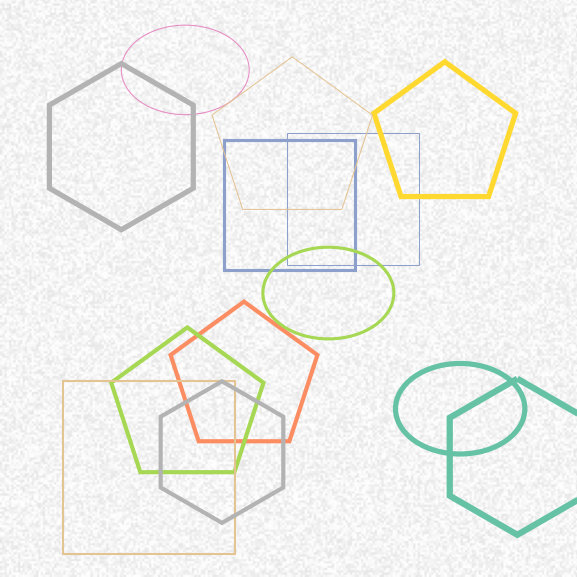[{"shape": "hexagon", "thickness": 3, "radius": 0.68, "center": [0.896, 0.208]}, {"shape": "oval", "thickness": 2.5, "radius": 0.56, "center": [0.797, 0.291]}, {"shape": "pentagon", "thickness": 2, "radius": 0.67, "center": [0.423, 0.343]}, {"shape": "square", "thickness": 1.5, "radius": 0.57, "center": [0.501, 0.644]}, {"shape": "square", "thickness": 0.5, "radius": 0.57, "center": [0.611, 0.654]}, {"shape": "oval", "thickness": 0.5, "radius": 0.55, "center": [0.321, 0.878]}, {"shape": "pentagon", "thickness": 2, "radius": 0.69, "center": [0.324, 0.294]}, {"shape": "oval", "thickness": 1.5, "radius": 0.57, "center": [0.569, 0.492]}, {"shape": "pentagon", "thickness": 2.5, "radius": 0.64, "center": [0.77, 0.763]}, {"shape": "square", "thickness": 1, "radius": 0.75, "center": [0.258, 0.19]}, {"shape": "pentagon", "thickness": 0.5, "radius": 0.73, "center": [0.506, 0.755]}, {"shape": "hexagon", "thickness": 2.5, "radius": 0.72, "center": [0.21, 0.745]}, {"shape": "hexagon", "thickness": 2, "radius": 0.61, "center": [0.384, 0.216]}]